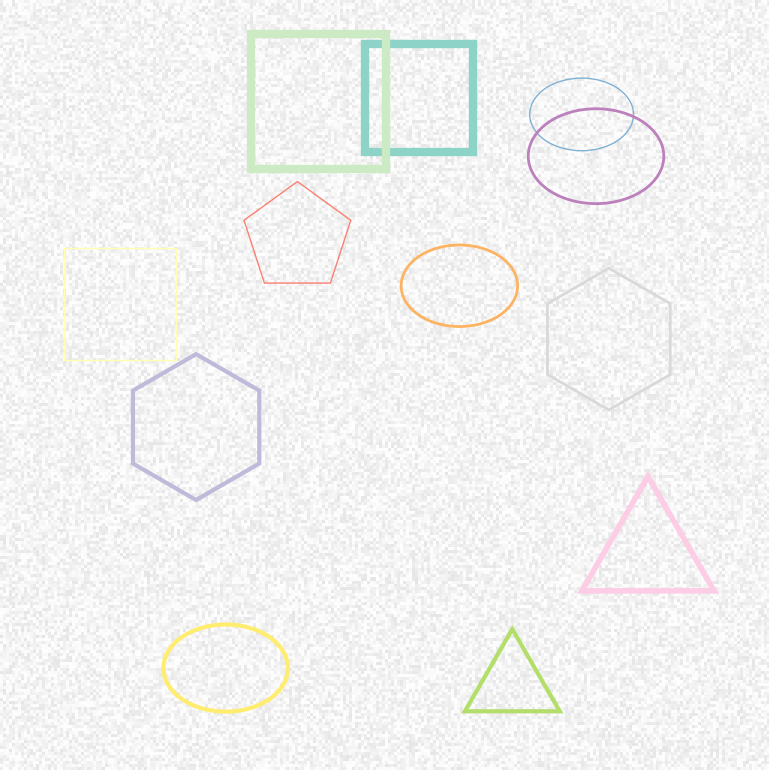[{"shape": "square", "thickness": 3, "radius": 0.35, "center": [0.544, 0.872]}, {"shape": "square", "thickness": 0.5, "radius": 0.36, "center": [0.156, 0.605]}, {"shape": "hexagon", "thickness": 1.5, "radius": 0.47, "center": [0.255, 0.445]}, {"shape": "pentagon", "thickness": 0.5, "radius": 0.36, "center": [0.386, 0.691]}, {"shape": "oval", "thickness": 0.5, "radius": 0.34, "center": [0.755, 0.851]}, {"shape": "oval", "thickness": 1, "radius": 0.38, "center": [0.597, 0.629]}, {"shape": "triangle", "thickness": 1.5, "radius": 0.36, "center": [0.665, 0.112]}, {"shape": "triangle", "thickness": 2, "radius": 0.5, "center": [0.842, 0.282]}, {"shape": "hexagon", "thickness": 1, "radius": 0.46, "center": [0.791, 0.56]}, {"shape": "oval", "thickness": 1, "radius": 0.44, "center": [0.774, 0.797]}, {"shape": "square", "thickness": 3, "radius": 0.44, "center": [0.414, 0.869]}, {"shape": "oval", "thickness": 1.5, "radius": 0.4, "center": [0.293, 0.132]}]